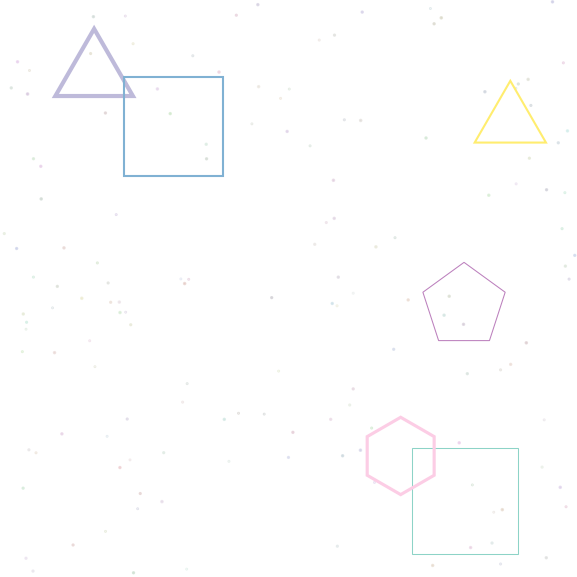[{"shape": "square", "thickness": 0.5, "radius": 0.46, "center": [0.805, 0.132]}, {"shape": "triangle", "thickness": 2, "radius": 0.39, "center": [0.163, 0.872]}, {"shape": "square", "thickness": 1, "radius": 0.43, "center": [0.301, 0.781]}, {"shape": "hexagon", "thickness": 1.5, "radius": 0.33, "center": [0.694, 0.21]}, {"shape": "pentagon", "thickness": 0.5, "radius": 0.37, "center": [0.804, 0.47]}, {"shape": "triangle", "thickness": 1, "radius": 0.36, "center": [0.884, 0.788]}]